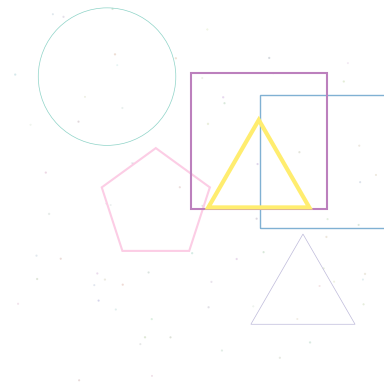[{"shape": "circle", "thickness": 0.5, "radius": 0.89, "center": [0.278, 0.801]}, {"shape": "triangle", "thickness": 0.5, "radius": 0.78, "center": [0.787, 0.236]}, {"shape": "square", "thickness": 1, "radius": 0.86, "center": [0.849, 0.581]}, {"shape": "pentagon", "thickness": 1.5, "radius": 0.74, "center": [0.405, 0.468]}, {"shape": "square", "thickness": 1.5, "radius": 0.88, "center": [0.672, 0.633]}, {"shape": "triangle", "thickness": 3, "radius": 0.76, "center": [0.672, 0.537]}]